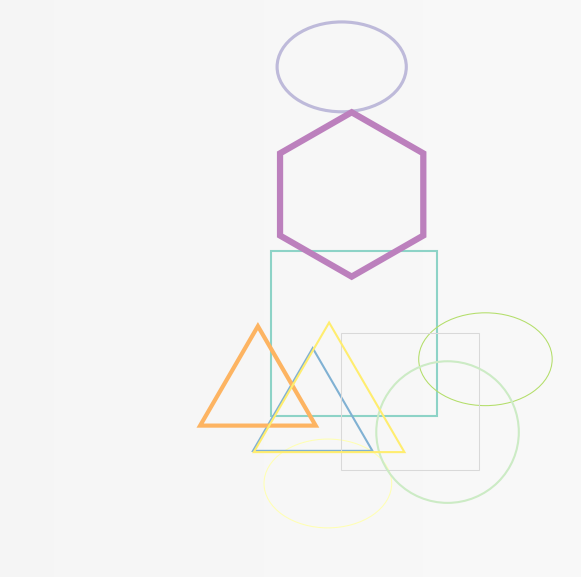[{"shape": "square", "thickness": 1, "radius": 0.72, "center": [0.609, 0.421]}, {"shape": "oval", "thickness": 0.5, "radius": 0.55, "center": [0.564, 0.162]}, {"shape": "oval", "thickness": 1.5, "radius": 0.56, "center": [0.588, 0.883]}, {"shape": "triangle", "thickness": 1, "radius": 0.59, "center": [0.538, 0.278]}, {"shape": "triangle", "thickness": 2, "radius": 0.57, "center": [0.444, 0.32]}, {"shape": "oval", "thickness": 0.5, "radius": 0.57, "center": [0.835, 0.377]}, {"shape": "square", "thickness": 0.5, "radius": 0.59, "center": [0.706, 0.304]}, {"shape": "hexagon", "thickness": 3, "radius": 0.71, "center": [0.605, 0.662]}, {"shape": "circle", "thickness": 1, "radius": 0.61, "center": [0.77, 0.251]}, {"shape": "triangle", "thickness": 1, "radius": 0.75, "center": [0.566, 0.291]}]